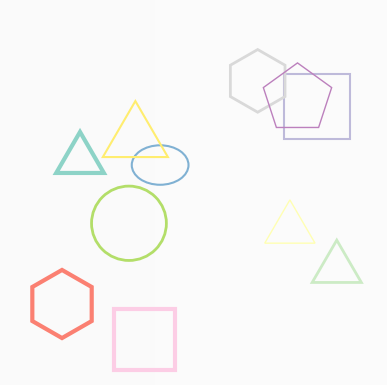[{"shape": "triangle", "thickness": 3, "radius": 0.36, "center": [0.207, 0.586]}, {"shape": "triangle", "thickness": 1, "radius": 0.37, "center": [0.748, 0.406]}, {"shape": "square", "thickness": 1.5, "radius": 0.42, "center": [0.819, 0.724]}, {"shape": "hexagon", "thickness": 3, "radius": 0.44, "center": [0.16, 0.21]}, {"shape": "oval", "thickness": 1.5, "radius": 0.37, "center": [0.413, 0.571]}, {"shape": "circle", "thickness": 2, "radius": 0.48, "center": [0.333, 0.42]}, {"shape": "square", "thickness": 3, "radius": 0.4, "center": [0.372, 0.119]}, {"shape": "hexagon", "thickness": 2, "radius": 0.41, "center": [0.665, 0.79]}, {"shape": "pentagon", "thickness": 1, "radius": 0.46, "center": [0.768, 0.744]}, {"shape": "triangle", "thickness": 2, "radius": 0.37, "center": [0.869, 0.303]}, {"shape": "triangle", "thickness": 1.5, "radius": 0.48, "center": [0.349, 0.641]}]